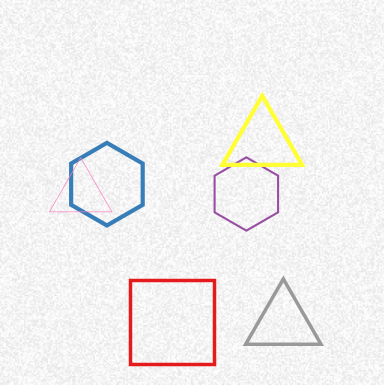[{"shape": "square", "thickness": 2.5, "radius": 0.55, "center": [0.447, 0.164]}, {"shape": "hexagon", "thickness": 3, "radius": 0.54, "center": [0.278, 0.522]}, {"shape": "hexagon", "thickness": 1.5, "radius": 0.48, "center": [0.64, 0.496]}, {"shape": "triangle", "thickness": 3, "radius": 0.6, "center": [0.681, 0.632]}, {"shape": "triangle", "thickness": 0.5, "radius": 0.47, "center": [0.21, 0.497]}, {"shape": "triangle", "thickness": 2.5, "radius": 0.57, "center": [0.736, 0.162]}]